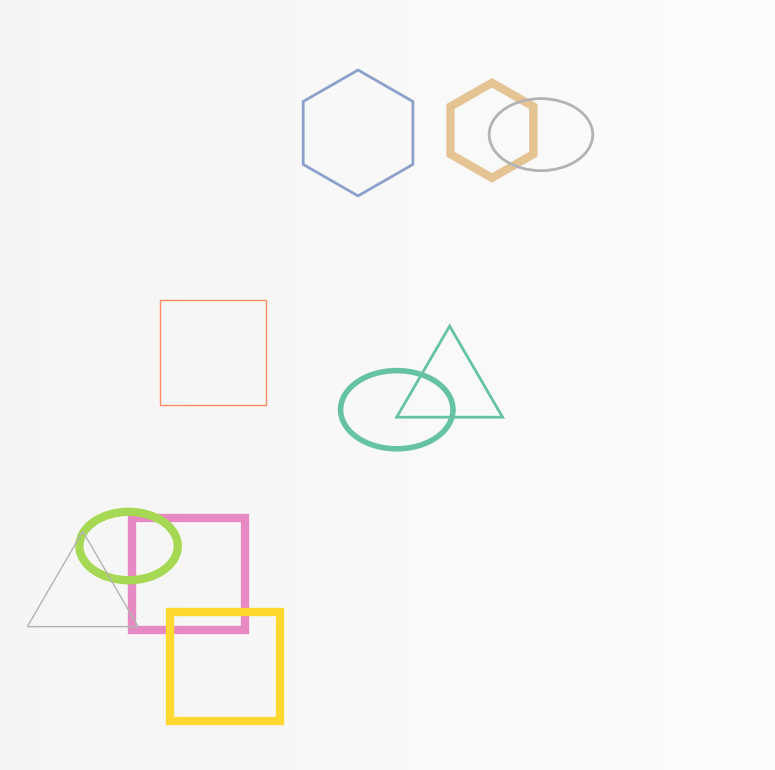[{"shape": "triangle", "thickness": 1, "radius": 0.39, "center": [0.58, 0.498]}, {"shape": "oval", "thickness": 2, "radius": 0.36, "center": [0.512, 0.468]}, {"shape": "square", "thickness": 0.5, "radius": 0.34, "center": [0.275, 0.542]}, {"shape": "hexagon", "thickness": 1, "radius": 0.41, "center": [0.462, 0.827]}, {"shape": "square", "thickness": 3, "radius": 0.36, "center": [0.244, 0.255]}, {"shape": "oval", "thickness": 3, "radius": 0.32, "center": [0.166, 0.291]}, {"shape": "square", "thickness": 3, "radius": 0.35, "center": [0.29, 0.134]}, {"shape": "hexagon", "thickness": 3, "radius": 0.31, "center": [0.635, 0.831]}, {"shape": "triangle", "thickness": 0.5, "radius": 0.41, "center": [0.107, 0.227]}, {"shape": "oval", "thickness": 1, "radius": 0.33, "center": [0.698, 0.825]}]